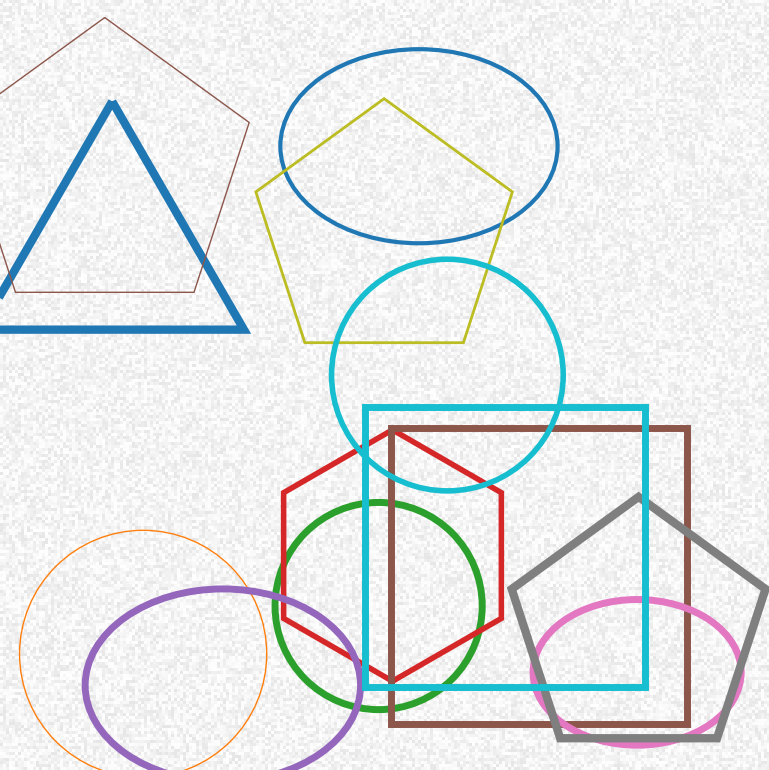[{"shape": "oval", "thickness": 1.5, "radius": 0.9, "center": [0.544, 0.81]}, {"shape": "triangle", "thickness": 3, "radius": 0.99, "center": [0.146, 0.671]}, {"shape": "circle", "thickness": 0.5, "radius": 0.8, "center": [0.186, 0.151]}, {"shape": "circle", "thickness": 2.5, "radius": 0.67, "center": [0.492, 0.213]}, {"shape": "hexagon", "thickness": 2, "radius": 0.82, "center": [0.51, 0.279]}, {"shape": "oval", "thickness": 2.5, "radius": 0.89, "center": [0.289, 0.11]}, {"shape": "pentagon", "thickness": 0.5, "radius": 0.99, "center": [0.136, 0.78]}, {"shape": "square", "thickness": 2.5, "radius": 0.96, "center": [0.7, 0.252]}, {"shape": "oval", "thickness": 2.5, "radius": 0.68, "center": [0.827, 0.127]}, {"shape": "pentagon", "thickness": 3, "radius": 0.87, "center": [0.829, 0.181]}, {"shape": "pentagon", "thickness": 1, "radius": 0.88, "center": [0.499, 0.697]}, {"shape": "square", "thickness": 2.5, "radius": 0.91, "center": [0.656, 0.29]}, {"shape": "circle", "thickness": 2, "radius": 0.75, "center": [0.581, 0.513]}]